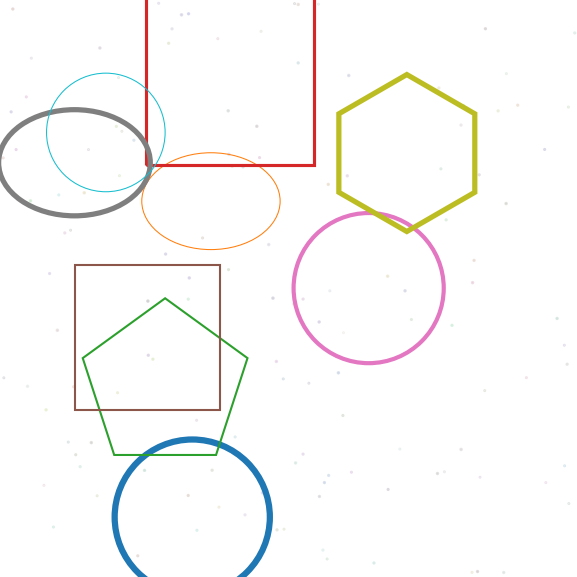[{"shape": "circle", "thickness": 3, "radius": 0.67, "center": [0.333, 0.104]}, {"shape": "oval", "thickness": 0.5, "radius": 0.6, "center": [0.365, 0.651]}, {"shape": "pentagon", "thickness": 1, "radius": 0.75, "center": [0.286, 0.333]}, {"shape": "square", "thickness": 1.5, "radius": 0.72, "center": [0.398, 0.858]}, {"shape": "square", "thickness": 1, "radius": 0.63, "center": [0.255, 0.415]}, {"shape": "circle", "thickness": 2, "radius": 0.65, "center": [0.638, 0.5]}, {"shape": "oval", "thickness": 2.5, "radius": 0.66, "center": [0.129, 0.717]}, {"shape": "hexagon", "thickness": 2.5, "radius": 0.68, "center": [0.704, 0.734]}, {"shape": "circle", "thickness": 0.5, "radius": 0.51, "center": [0.183, 0.77]}]